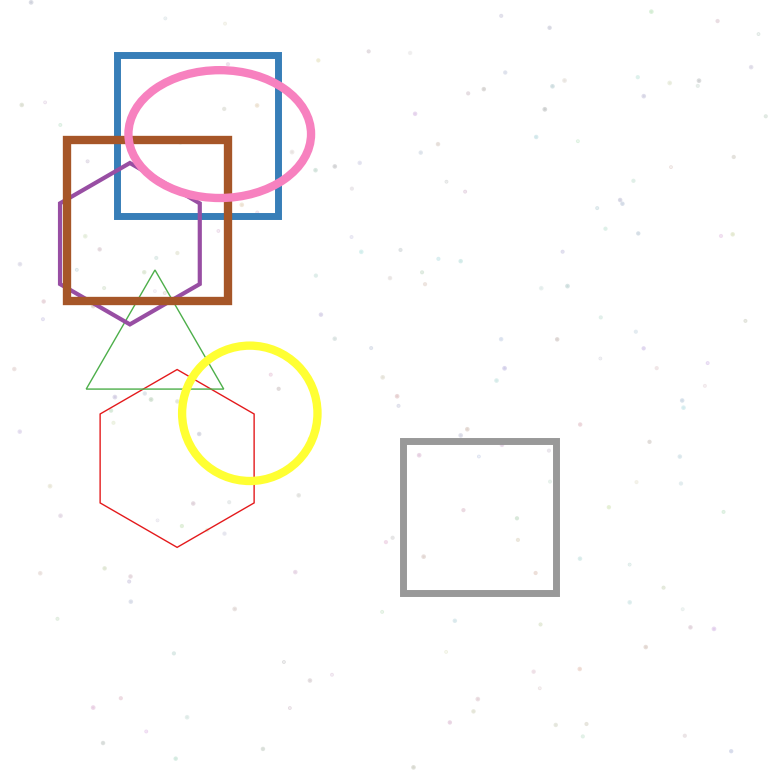[{"shape": "hexagon", "thickness": 0.5, "radius": 0.58, "center": [0.23, 0.405]}, {"shape": "square", "thickness": 2.5, "radius": 0.52, "center": [0.257, 0.824]}, {"shape": "triangle", "thickness": 0.5, "radius": 0.52, "center": [0.201, 0.546]}, {"shape": "hexagon", "thickness": 1.5, "radius": 0.52, "center": [0.169, 0.684]}, {"shape": "circle", "thickness": 3, "radius": 0.44, "center": [0.324, 0.463]}, {"shape": "square", "thickness": 3, "radius": 0.52, "center": [0.192, 0.714]}, {"shape": "oval", "thickness": 3, "radius": 0.59, "center": [0.285, 0.826]}, {"shape": "square", "thickness": 2.5, "radius": 0.5, "center": [0.623, 0.328]}]